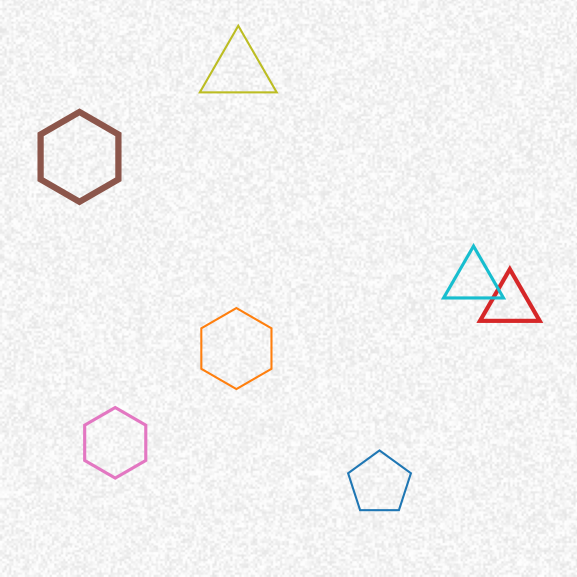[{"shape": "pentagon", "thickness": 1, "radius": 0.29, "center": [0.657, 0.162]}, {"shape": "hexagon", "thickness": 1, "radius": 0.35, "center": [0.409, 0.396]}, {"shape": "triangle", "thickness": 2, "radius": 0.3, "center": [0.883, 0.473]}, {"shape": "hexagon", "thickness": 3, "radius": 0.39, "center": [0.138, 0.727]}, {"shape": "hexagon", "thickness": 1.5, "radius": 0.31, "center": [0.2, 0.232]}, {"shape": "triangle", "thickness": 1, "radius": 0.38, "center": [0.413, 0.878]}, {"shape": "triangle", "thickness": 1.5, "radius": 0.3, "center": [0.82, 0.513]}]